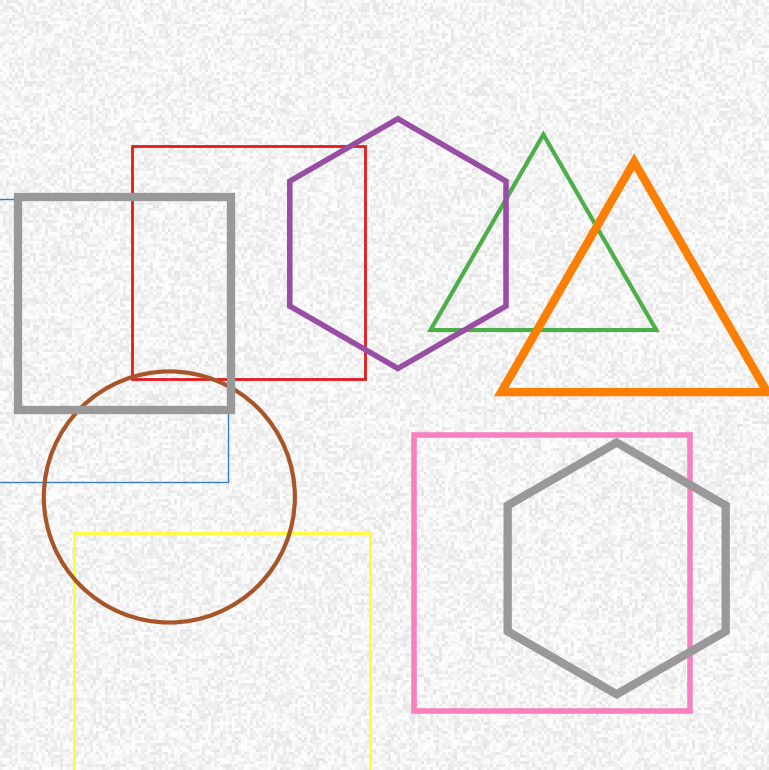[{"shape": "square", "thickness": 1, "radius": 0.76, "center": [0.323, 0.659]}, {"shape": "square", "thickness": 0.5, "radius": 0.92, "center": [0.112, 0.558]}, {"shape": "triangle", "thickness": 1.5, "radius": 0.85, "center": [0.706, 0.656]}, {"shape": "hexagon", "thickness": 2, "radius": 0.81, "center": [0.517, 0.684]}, {"shape": "triangle", "thickness": 3, "radius": 1.0, "center": [0.824, 0.59]}, {"shape": "square", "thickness": 1, "radius": 0.96, "center": [0.288, 0.115]}, {"shape": "circle", "thickness": 1.5, "radius": 0.82, "center": [0.22, 0.355]}, {"shape": "square", "thickness": 2, "radius": 0.9, "center": [0.717, 0.256]}, {"shape": "hexagon", "thickness": 3, "radius": 0.82, "center": [0.801, 0.262]}, {"shape": "square", "thickness": 3, "radius": 0.69, "center": [0.162, 0.605]}]